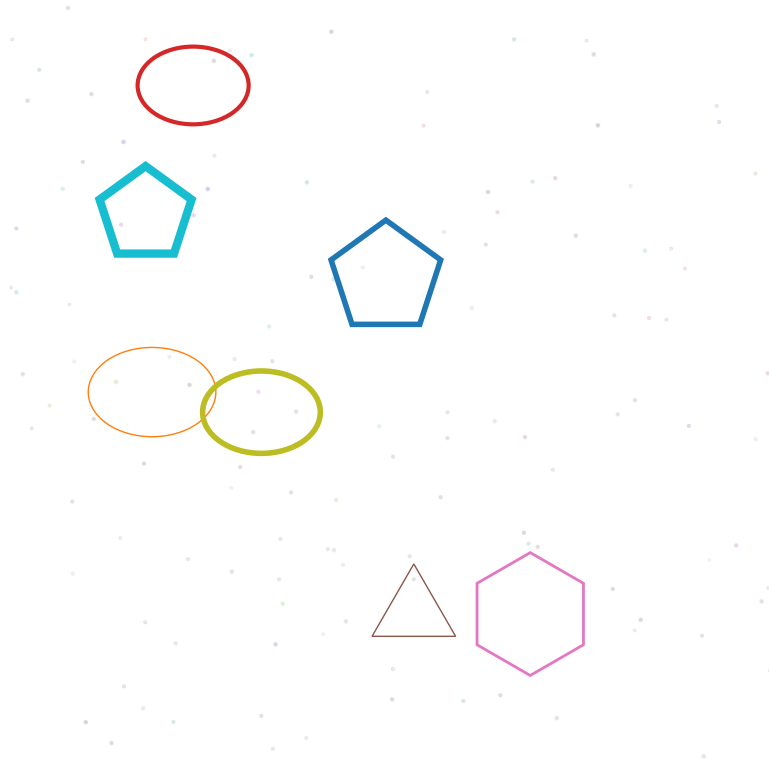[{"shape": "pentagon", "thickness": 2, "radius": 0.37, "center": [0.501, 0.639]}, {"shape": "oval", "thickness": 0.5, "radius": 0.41, "center": [0.197, 0.491]}, {"shape": "oval", "thickness": 1.5, "radius": 0.36, "center": [0.251, 0.889]}, {"shape": "triangle", "thickness": 0.5, "radius": 0.31, "center": [0.537, 0.205]}, {"shape": "hexagon", "thickness": 1, "radius": 0.4, "center": [0.689, 0.203]}, {"shape": "oval", "thickness": 2, "radius": 0.38, "center": [0.34, 0.465]}, {"shape": "pentagon", "thickness": 3, "radius": 0.31, "center": [0.189, 0.721]}]